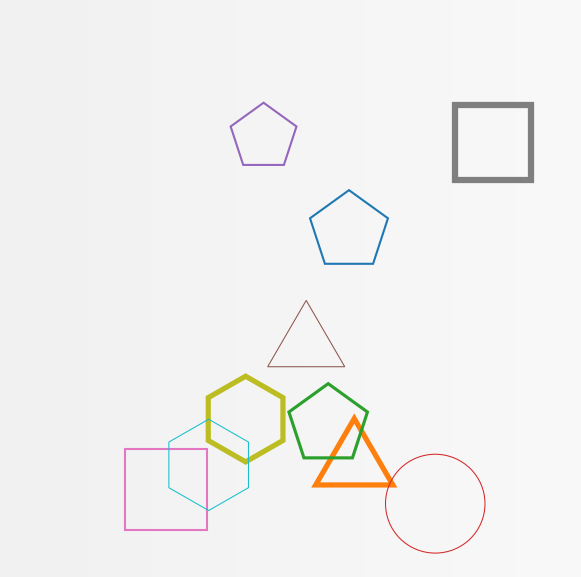[{"shape": "pentagon", "thickness": 1, "radius": 0.35, "center": [0.6, 0.599]}, {"shape": "triangle", "thickness": 2.5, "radius": 0.38, "center": [0.609, 0.198]}, {"shape": "pentagon", "thickness": 1.5, "radius": 0.36, "center": [0.565, 0.264]}, {"shape": "circle", "thickness": 0.5, "radius": 0.43, "center": [0.749, 0.127]}, {"shape": "pentagon", "thickness": 1, "radius": 0.3, "center": [0.453, 0.762]}, {"shape": "triangle", "thickness": 0.5, "radius": 0.38, "center": [0.527, 0.402]}, {"shape": "square", "thickness": 1, "radius": 0.35, "center": [0.286, 0.152]}, {"shape": "square", "thickness": 3, "radius": 0.32, "center": [0.848, 0.753]}, {"shape": "hexagon", "thickness": 2.5, "radius": 0.37, "center": [0.423, 0.274]}, {"shape": "hexagon", "thickness": 0.5, "radius": 0.4, "center": [0.359, 0.194]}]